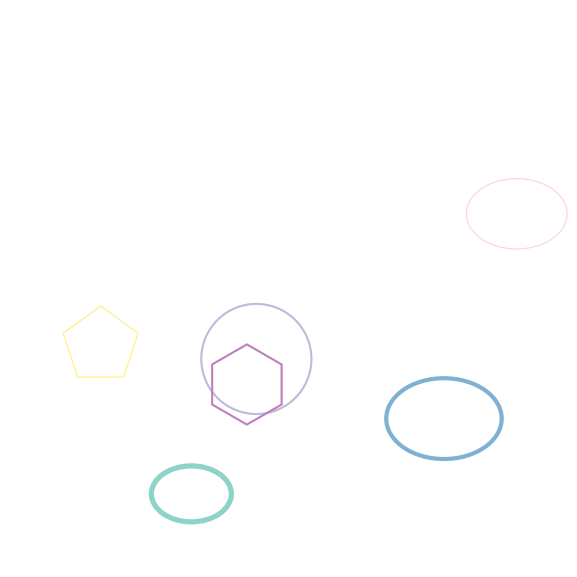[{"shape": "oval", "thickness": 2.5, "radius": 0.35, "center": [0.331, 0.144]}, {"shape": "circle", "thickness": 1, "radius": 0.48, "center": [0.444, 0.378]}, {"shape": "oval", "thickness": 2, "radius": 0.5, "center": [0.769, 0.274]}, {"shape": "oval", "thickness": 0.5, "radius": 0.44, "center": [0.895, 0.629]}, {"shape": "hexagon", "thickness": 1, "radius": 0.35, "center": [0.428, 0.333]}, {"shape": "pentagon", "thickness": 0.5, "radius": 0.34, "center": [0.174, 0.401]}]